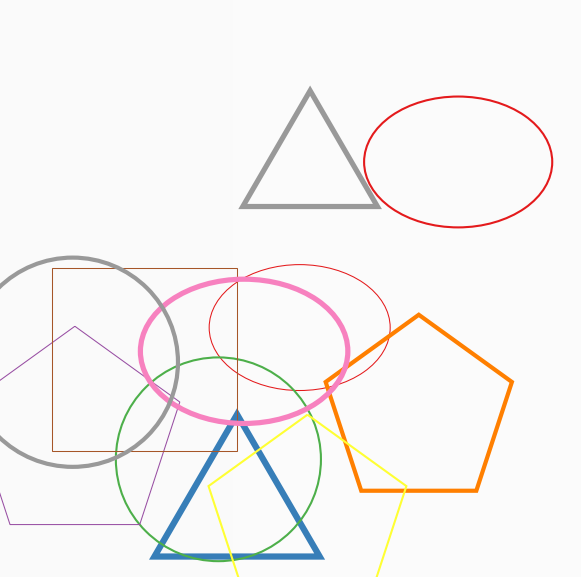[{"shape": "oval", "thickness": 0.5, "radius": 0.78, "center": [0.516, 0.432]}, {"shape": "oval", "thickness": 1, "radius": 0.81, "center": [0.788, 0.719]}, {"shape": "triangle", "thickness": 3, "radius": 0.82, "center": [0.408, 0.117]}, {"shape": "circle", "thickness": 1, "radius": 0.88, "center": [0.376, 0.204]}, {"shape": "pentagon", "thickness": 0.5, "radius": 0.95, "center": [0.129, 0.244]}, {"shape": "pentagon", "thickness": 2, "radius": 0.84, "center": [0.72, 0.286]}, {"shape": "pentagon", "thickness": 1, "radius": 0.89, "center": [0.529, 0.102]}, {"shape": "square", "thickness": 0.5, "radius": 0.79, "center": [0.249, 0.377]}, {"shape": "oval", "thickness": 2.5, "radius": 0.89, "center": [0.42, 0.391]}, {"shape": "circle", "thickness": 2, "radius": 0.91, "center": [0.125, 0.372]}, {"shape": "triangle", "thickness": 2.5, "radius": 0.67, "center": [0.534, 0.708]}]